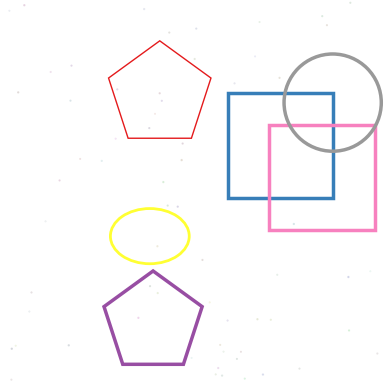[{"shape": "pentagon", "thickness": 1, "radius": 0.7, "center": [0.415, 0.754]}, {"shape": "square", "thickness": 2.5, "radius": 0.68, "center": [0.729, 0.623]}, {"shape": "pentagon", "thickness": 2.5, "radius": 0.67, "center": [0.398, 0.162]}, {"shape": "oval", "thickness": 2, "radius": 0.51, "center": [0.389, 0.387]}, {"shape": "square", "thickness": 2.5, "radius": 0.69, "center": [0.836, 0.539]}, {"shape": "circle", "thickness": 2.5, "radius": 0.63, "center": [0.864, 0.733]}]